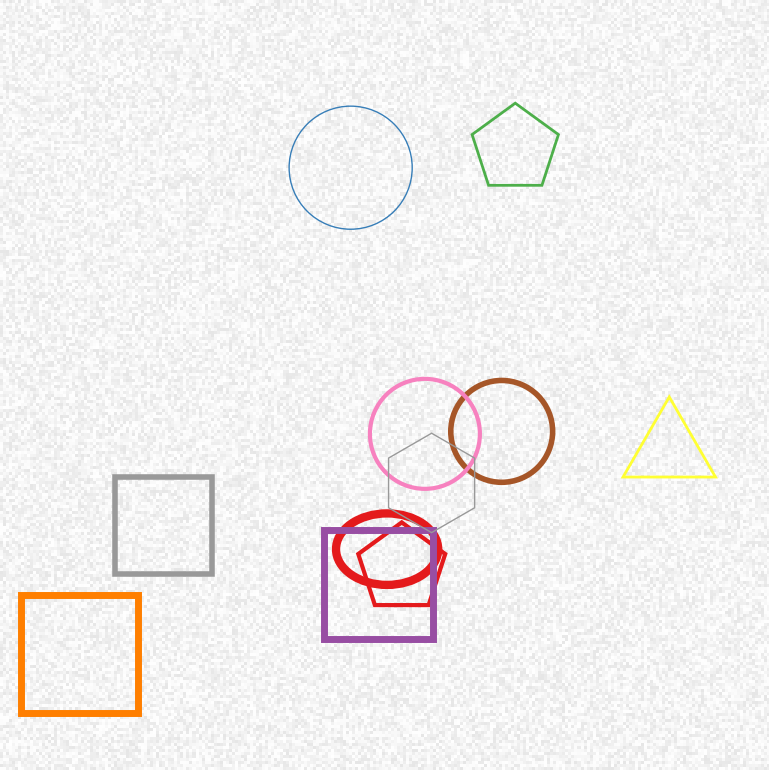[{"shape": "oval", "thickness": 3, "radius": 0.33, "center": [0.503, 0.287]}, {"shape": "pentagon", "thickness": 1.5, "radius": 0.3, "center": [0.522, 0.262]}, {"shape": "circle", "thickness": 0.5, "radius": 0.4, "center": [0.455, 0.782]}, {"shape": "pentagon", "thickness": 1, "radius": 0.29, "center": [0.669, 0.807]}, {"shape": "square", "thickness": 2.5, "radius": 0.35, "center": [0.491, 0.241]}, {"shape": "square", "thickness": 2.5, "radius": 0.38, "center": [0.103, 0.15]}, {"shape": "triangle", "thickness": 1, "radius": 0.35, "center": [0.869, 0.415]}, {"shape": "circle", "thickness": 2, "radius": 0.33, "center": [0.652, 0.44]}, {"shape": "circle", "thickness": 1.5, "radius": 0.36, "center": [0.552, 0.437]}, {"shape": "square", "thickness": 2, "radius": 0.31, "center": [0.212, 0.317]}, {"shape": "hexagon", "thickness": 0.5, "radius": 0.32, "center": [0.561, 0.373]}]